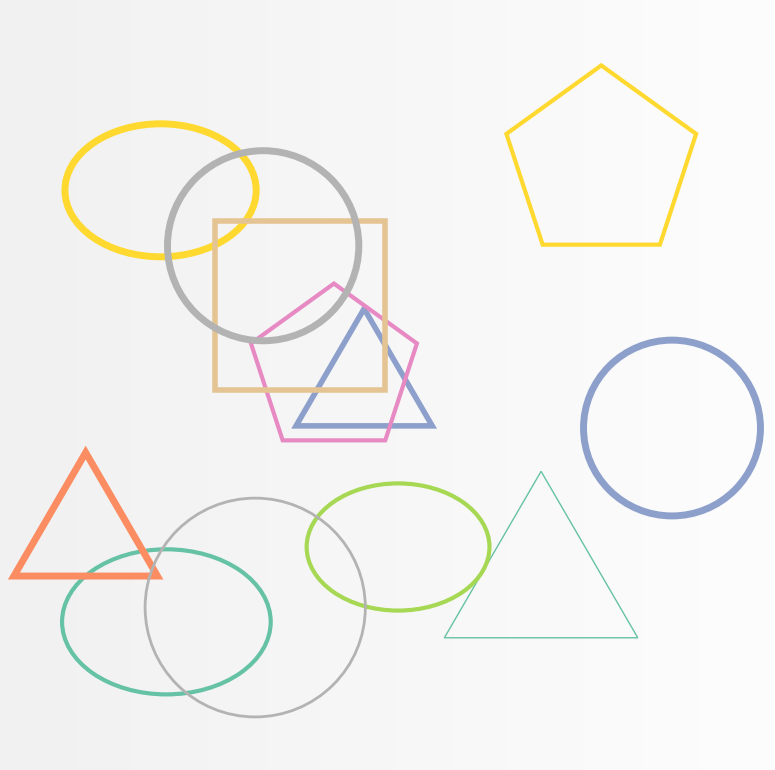[{"shape": "oval", "thickness": 1.5, "radius": 0.67, "center": [0.215, 0.192]}, {"shape": "triangle", "thickness": 0.5, "radius": 0.72, "center": [0.698, 0.244]}, {"shape": "triangle", "thickness": 2.5, "radius": 0.53, "center": [0.111, 0.305]}, {"shape": "triangle", "thickness": 2, "radius": 0.51, "center": [0.47, 0.498]}, {"shape": "circle", "thickness": 2.5, "radius": 0.57, "center": [0.867, 0.444]}, {"shape": "pentagon", "thickness": 1.5, "radius": 0.56, "center": [0.431, 0.519]}, {"shape": "oval", "thickness": 1.5, "radius": 0.59, "center": [0.514, 0.29]}, {"shape": "pentagon", "thickness": 1.5, "radius": 0.64, "center": [0.776, 0.786]}, {"shape": "oval", "thickness": 2.5, "radius": 0.62, "center": [0.207, 0.753]}, {"shape": "square", "thickness": 2, "radius": 0.55, "center": [0.387, 0.603]}, {"shape": "circle", "thickness": 1, "radius": 0.71, "center": [0.329, 0.211]}, {"shape": "circle", "thickness": 2.5, "radius": 0.62, "center": [0.34, 0.681]}]